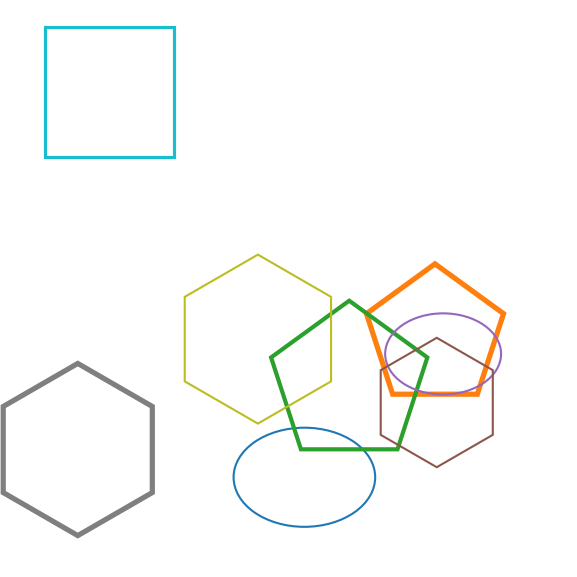[{"shape": "oval", "thickness": 1, "radius": 0.61, "center": [0.527, 0.173]}, {"shape": "pentagon", "thickness": 2.5, "radius": 0.62, "center": [0.753, 0.417]}, {"shape": "pentagon", "thickness": 2, "radius": 0.71, "center": [0.605, 0.336]}, {"shape": "oval", "thickness": 1, "radius": 0.5, "center": [0.767, 0.386]}, {"shape": "hexagon", "thickness": 1, "radius": 0.56, "center": [0.756, 0.302]}, {"shape": "hexagon", "thickness": 2.5, "radius": 0.75, "center": [0.135, 0.221]}, {"shape": "hexagon", "thickness": 1, "radius": 0.73, "center": [0.447, 0.412]}, {"shape": "square", "thickness": 1.5, "radius": 0.56, "center": [0.189, 0.84]}]